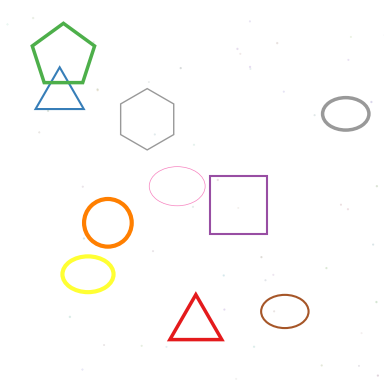[{"shape": "triangle", "thickness": 2.5, "radius": 0.39, "center": [0.509, 0.157]}, {"shape": "triangle", "thickness": 1.5, "radius": 0.36, "center": [0.155, 0.753]}, {"shape": "pentagon", "thickness": 2.5, "radius": 0.43, "center": [0.165, 0.854]}, {"shape": "square", "thickness": 1.5, "radius": 0.38, "center": [0.62, 0.467]}, {"shape": "circle", "thickness": 3, "radius": 0.31, "center": [0.28, 0.421]}, {"shape": "oval", "thickness": 3, "radius": 0.33, "center": [0.229, 0.288]}, {"shape": "oval", "thickness": 1.5, "radius": 0.31, "center": [0.74, 0.191]}, {"shape": "oval", "thickness": 0.5, "radius": 0.36, "center": [0.46, 0.516]}, {"shape": "hexagon", "thickness": 1, "radius": 0.4, "center": [0.382, 0.69]}, {"shape": "oval", "thickness": 2.5, "radius": 0.3, "center": [0.898, 0.704]}]